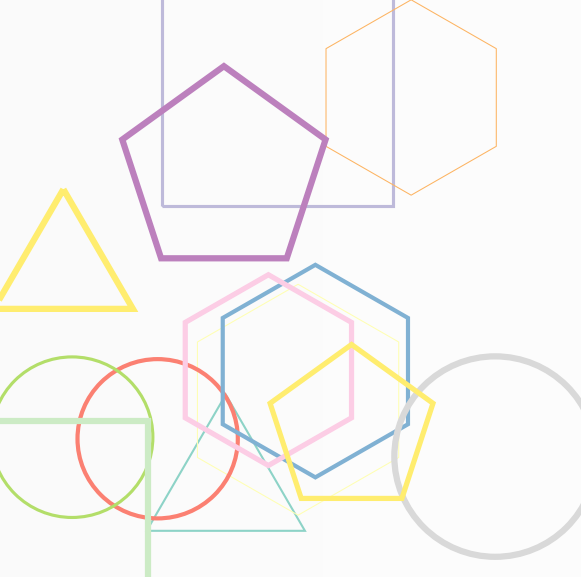[{"shape": "triangle", "thickness": 1, "radius": 0.79, "center": [0.388, 0.159]}, {"shape": "hexagon", "thickness": 0.5, "radius": 1.0, "center": [0.513, 0.307]}, {"shape": "square", "thickness": 1.5, "radius": 0.99, "center": [0.477, 0.841]}, {"shape": "circle", "thickness": 2, "radius": 0.69, "center": [0.271, 0.239]}, {"shape": "hexagon", "thickness": 2, "radius": 0.92, "center": [0.543, 0.357]}, {"shape": "hexagon", "thickness": 0.5, "radius": 0.85, "center": [0.707, 0.83]}, {"shape": "circle", "thickness": 1.5, "radius": 0.7, "center": [0.124, 0.242]}, {"shape": "hexagon", "thickness": 2.5, "radius": 0.83, "center": [0.462, 0.358]}, {"shape": "circle", "thickness": 3, "radius": 0.87, "center": [0.852, 0.209]}, {"shape": "pentagon", "thickness": 3, "radius": 0.92, "center": [0.385, 0.701]}, {"shape": "square", "thickness": 3, "radius": 0.71, "center": [0.113, 0.128]}, {"shape": "triangle", "thickness": 3, "radius": 0.69, "center": [0.109, 0.533]}, {"shape": "pentagon", "thickness": 2.5, "radius": 0.74, "center": [0.605, 0.255]}]